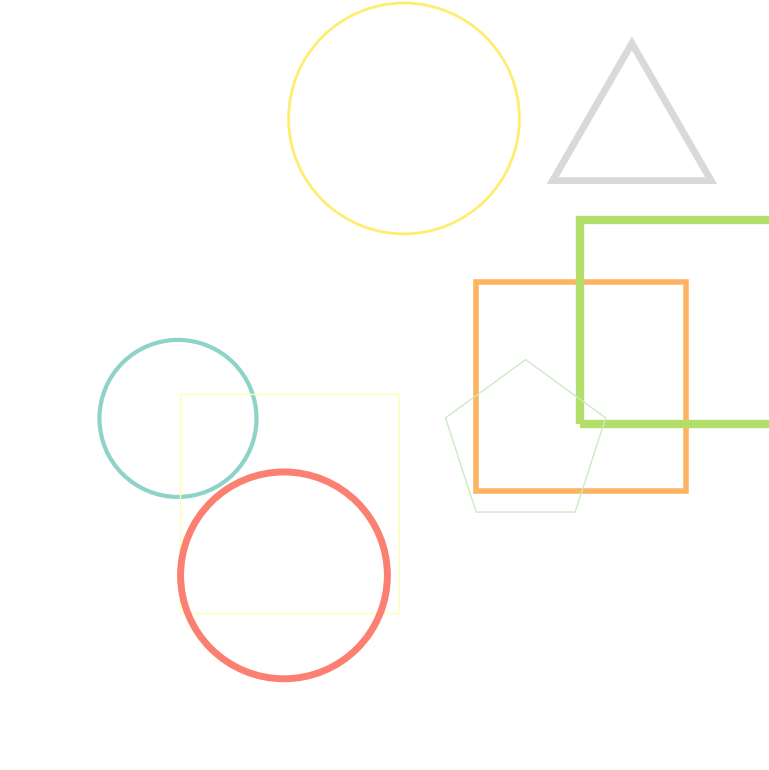[{"shape": "circle", "thickness": 1.5, "radius": 0.51, "center": [0.231, 0.457]}, {"shape": "square", "thickness": 0.5, "radius": 0.71, "center": [0.376, 0.346]}, {"shape": "circle", "thickness": 2.5, "radius": 0.67, "center": [0.369, 0.253]}, {"shape": "square", "thickness": 2, "radius": 0.68, "center": [0.755, 0.498]}, {"shape": "square", "thickness": 3, "radius": 0.66, "center": [0.886, 0.581]}, {"shape": "triangle", "thickness": 2.5, "radius": 0.59, "center": [0.821, 0.825]}, {"shape": "pentagon", "thickness": 0.5, "radius": 0.55, "center": [0.683, 0.424]}, {"shape": "circle", "thickness": 1, "radius": 0.75, "center": [0.525, 0.846]}]